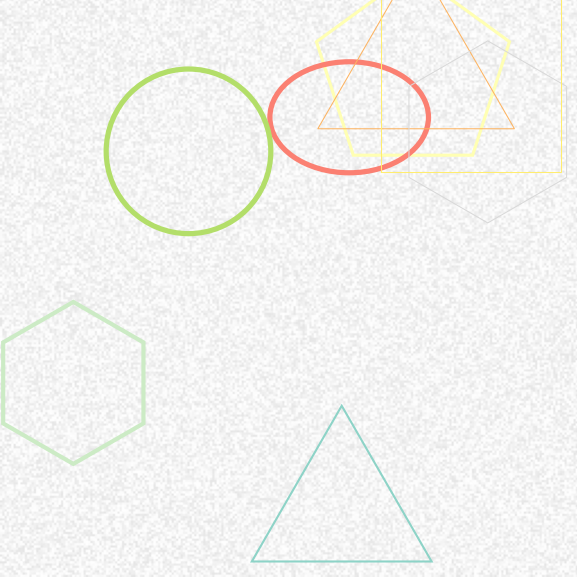[{"shape": "triangle", "thickness": 1, "radius": 0.9, "center": [0.592, 0.117]}, {"shape": "pentagon", "thickness": 1.5, "radius": 0.88, "center": [0.715, 0.873]}, {"shape": "oval", "thickness": 2.5, "radius": 0.69, "center": [0.605, 0.796]}, {"shape": "triangle", "thickness": 0.5, "radius": 0.98, "center": [0.721, 0.874]}, {"shape": "circle", "thickness": 2.5, "radius": 0.71, "center": [0.326, 0.737]}, {"shape": "hexagon", "thickness": 0.5, "radius": 0.79, "center": [0.845, 0.771]}, {"shape": "hexagon", "thickness": 2, "radius": 0.7, "center": [0.127, 0.336]}, {"shape": "square", "thickness": 0.5, "radius": 0.78, "center": [0.816, 0.856]}]